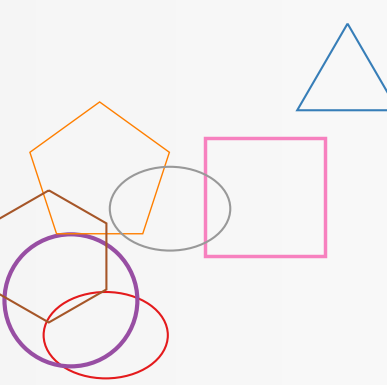[{"shape": "oval", "thickness": 1.5, "radius": 0.8, "center": [0.273, 0.129]}, {"shape": "triangle", "thickness": 1.5, "radius": 0.75, "center": [0.897, 0.789]}, {"shape": "circle", "thickness": 3, "radius": 0.86, "center": [0.183, 0.22]}, {"shape": "pentagon", "thickness": 1, "radius": 0.95, "center": [0.257, 0.546]}, {"shape": "hexagon", "thickness": 1.5, "radius": 0.86, "center": [0.126, 0.334]}, {"shape": "square", "thickness": 2.5, "radius": 0.77, "center": [0.684, 0.488]}, {"shape": "oval", "thickness": 1.5, "radius": 0.78, "center": [0.439, 0.458]}]